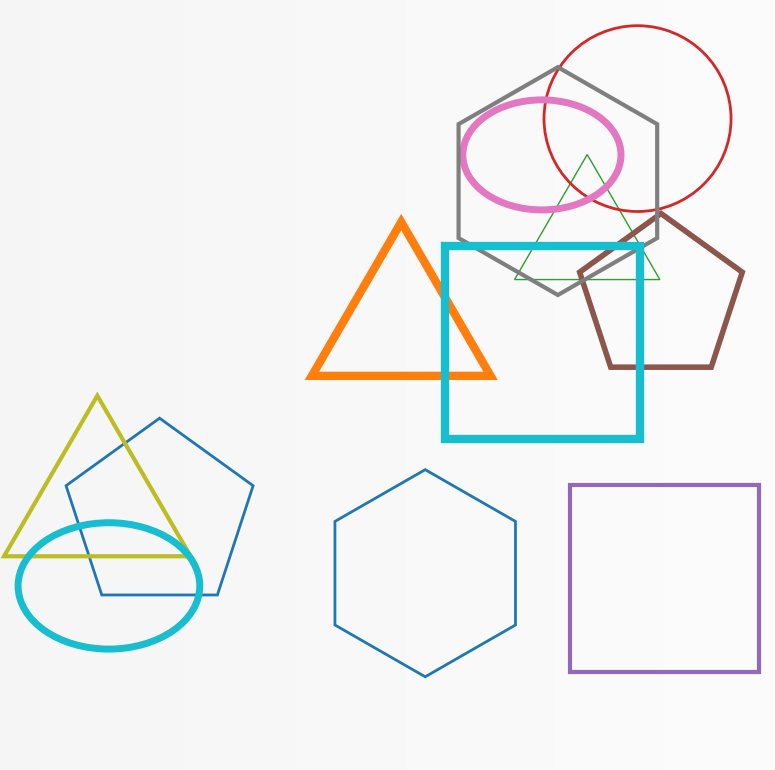[{"shape": "pentagon", "thickness": 1, "radius": 0.63, "center": [0.206, 0.33]}, {"shape": "hexagon", "thickness": 1, "radius": 0.67, "center": [0.549, 0.256]}, {"shape": "triangle", "thickness": 3, "radius": 0.67, "center": [0.518, 0.578]}, {"shape": "triangle", "thickness": 0.5, "radius": 0.54, "center": [0.758, 0.691]}, {"shape": "circle", "thickness": 1, "radius": 0.6, "center": [0.823, 0.846]}, {"shape": "square", "thickness": 1.5, "radius": 0.61, "center": [0.857, 0.249]}, {"shape": "pentagon", "thickness": 2, "radius": 0.55, "center": [0.853, 0.612]}, {"shape": "oval", "thickness": 2.5, "radius": 0.51, "center": [0.699, 0.799]}, {"shape": "hexagon", "thickness": 1.5, "radius": 0.74, "center": [0.72, 0.765]}, {"shape": "triangle", "thickness": 1.5, "radius": 0.7, "center": [0.126, 0.347]}, {"shape": "square", "thickness": 3, "radius": 0.63, "center": [0.7, 0.555]}, {"shape": "oval", "thickness": 2.5, "radius": 0.59, "center": [0.141, 0.239]}]